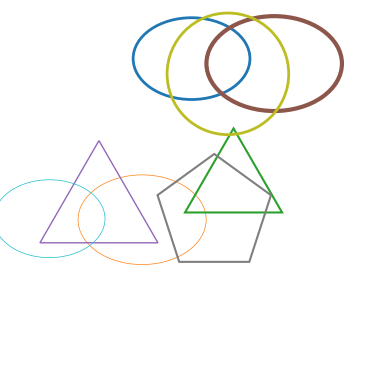[{"shape": "oval", "thickness": 2, "radius": 0.76, "center": [0.498, 0.848]}, {"shape": "oval", "thickness": 0.5, "radius": 0.83, "center": [0.369, 0.429]}, {"shape": "triangle", "thickness": 1.5, "radius": 0.73, "center": [0.607, 0.521]}, {"shape": "triangle", "thickness": 1, "radius": 0.88, "center": [0.257, 0.458]}, {"shape": "oval", "thickness": 3, "radius": 0.88, "center": [0.712, 0.835]}, {"shape": "pentagon", "thickness": 1.5, "radius": 0.77, "center": [0.556, 0.445]}, {"shape": "circle", "thickness": 2, "radius": 0.79, "center": [0.592, 0.808]}, {"shape": "oval", "thickness": 0.5, "radius": 0.72, "center": [0.128, 0.432]}]